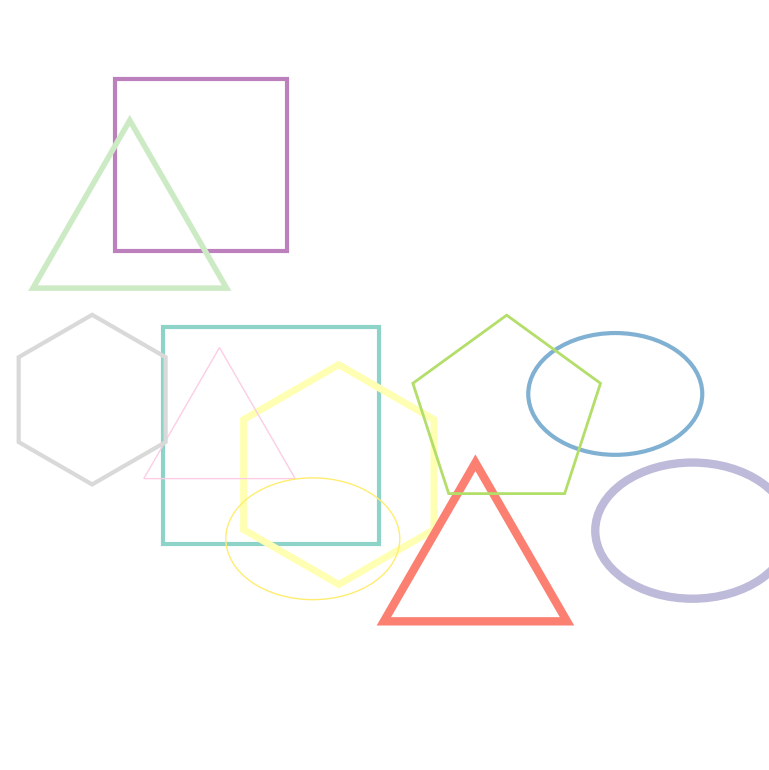[{"shape": "square", "thickness": 1.5, "radius": 0.7, "center": [0.352, 0.434]}, {"shape": "hexagon", "thickness": 2.5, "radius": 0.71, "center": [0.44, 0.384]}, {"shape": "oval", "thickness": 3, "radius": 0.63, "center": [0.899, 0.311]}, {"shape": "triangle", "thickness": 3, "radius": 0.69, "center": [0.617, 0.262]}, {"shape": "oval", "thickness": 1.5, "radius": 0.56, "center": [0.799, 0.488]}, {"shape": "pentagon", "thickness": 1, "radius": 0.64, "center": [0.658, 0.463]}, {"shape": "triangle", "thickness": 0.5, "radius": 0.57, "center": [0.285, 0.435]}, {"shape": "hexagon", "thickness": 1.5, "radius": 0.55, "center": [0.12, 0.481]}, {"shape": "square", "thickness": 1.5, "radius": 0.56, "center": [0.261, 0.786]}, {"shape": "triangle", "thickness": 2, "radius": 0.73, "center": [0.169, 0.698]}, {"shape": "oval", "thickness": 0.5, "radius": 0.56, "center": [0.406, 0.3]}]